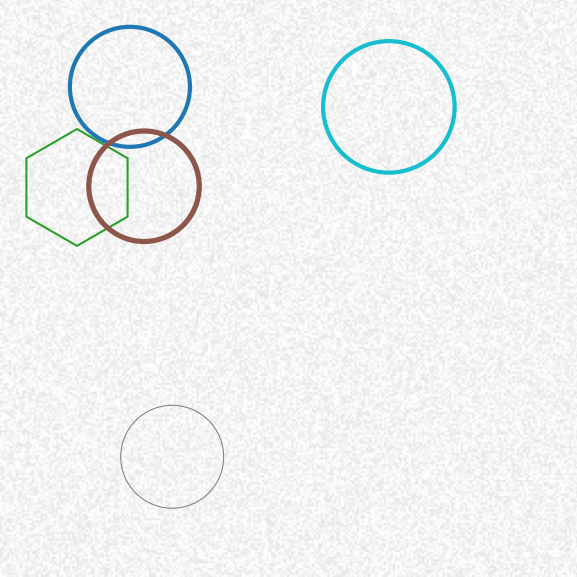[{"shape": "circle", "thickness": 2, "radius": 0.52, "center": [0.225, 0.849]}, {"shape": "hexagon", "thickness": 1, "radius": 0.51, "center": [0.133, 0.675]}, {"shape": "circle", "thickness": 2.5, "radius": 0.48, "center": [0.249, 0.677]}, {"shape": "circle", "thickness": 0.5, "radius": 0.45, "center": [0.298, 0.208]}, {"shape": "circle", "thickness": 2, "radius": 0.57, "center": [0.673, 0.814]}]